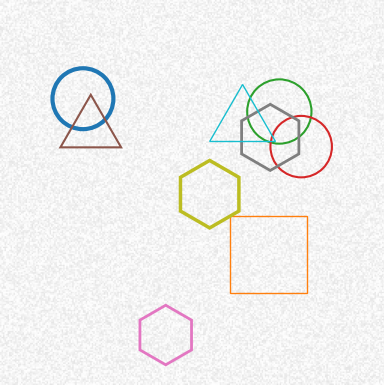[{"shape": "circle", "thickness": 3, "radius": 0.4, "center": [0.215, 0.744]}, {"shape": "square", "thickness": 1, "radius": 0.5, "center": [0.697, 0.34]}, {"shape": "circle", "thickness": 1.5, "radius": 0.42, "center": [0.726, 0.71]}, {"shape": "circle", "thickness": 1.5, "radius": 0.4, "center": [0.782, 0.619]}, {"shape": "triangle", "thickness": 1.5, "radius": 0.46, "center": [0.236, 0.663]}, {"shape": "hexagon", "thickness": 2, "radius": 0.39, "center": [0.43, 0.13]}, {"shape": "hexagon", "thickness": 2, "radius": 0.43, "center": [0.702, 0.643]}, {"shape": "hexagon", "thickness": 2.5, "radius": 0.44, "center": [0.545, 0.496]}, {"shape": "triangle", "thickness": 1, "radius": 0.49, "center": [0.63, 0.682]}]